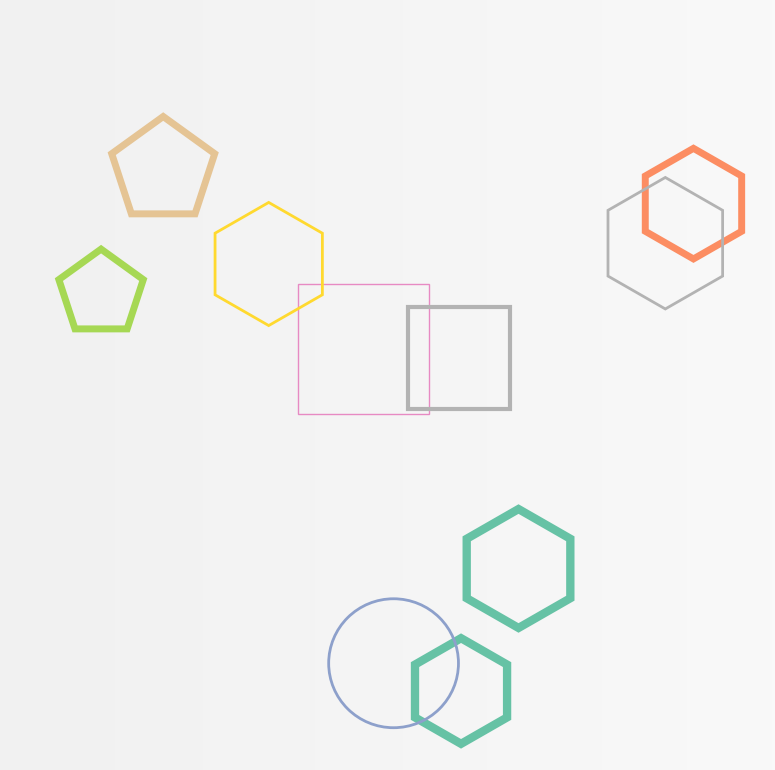[{"shape": "hexagon", "thickness": 3, "radius": 0.34, "center": [0.595, 0.103]}, {"shape": "hexagon", "thickness": 3, "radius": 0.39, "center": [0.669, 0.262]}, {"shape": "hexagon", "thickness": 2.5, "radius": 0.36, "center": [0.895, 0.736]}, {"shape": "circle", "thickness": 1, "radius": 0.42, "center": [0.508, 0.139]}, {"shape": "square", "thickness": 0.5, "radius": 0.42, "center": [0.469, 0.547]}, {"shape": "pentagon", "thickness": 2.5, "radius": 0.29, "center": [0.13, 0.619]}, {"shape": "hexagon", "thickness": 1, "radius": 0.4, "center": [0.347, 0.657]}, {"shape": "pentagon", "thickness": 2.5, "radius": 0.35, "center": [0.211, 0.779]}, {"shape": "square", "thickness": 1.5, "radius": 0.33, "center": [0.592, 0.535]}, {"shape": "hexagon", "thickness": 1, "radius": 0.43, "center": [0.858, 0.684]}]